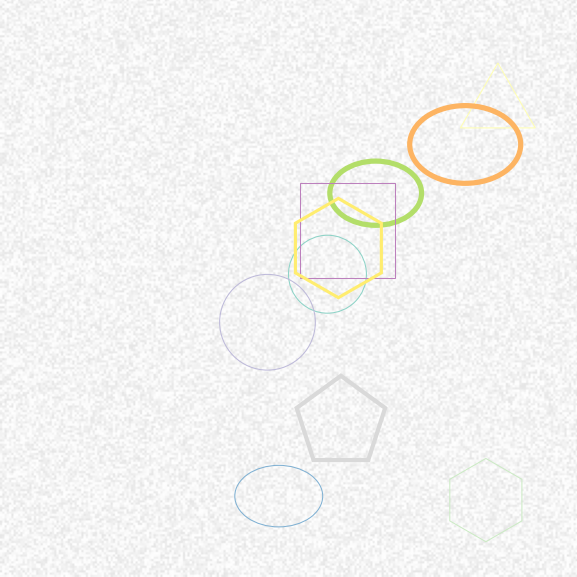[{"shape": "circle", "thickness": 0.5, "radius": 0.34, "center": [0.567, 0.524]}, {"shape": "triangle", "thickness": 0.5, "radius": 0.37, "center": [0.862, 0.815]}, {"shape": "circle", "thickness": 0.5, "radius": 0.41, "center": [0.463, 0.441]}, {"shape": "oval", "thickness": 0.5, "radius": 0.38, "center": [0.483, 0.14]}, {"shape": "oval", "thickness": 2.5, "radius": 0.48, "center": [0.806, 0.749]}, {"shape": "oval", "thickness": 2.5, "radius": 0.4, "center": [0.651, 0.665]}, {"shape": "pentagon", "thickness": 2, "radius": 0.4, "center": [0.59, 0.268]}, {"shape": "square", "thickness": 0.5, "radius": 0.41, "center": [0.601, 0.6]}, {"shape": "hexagon", "thickness": 0.5, "radius": 0.36, "center": [0.841, 0.133]}, {"shape": "hexagon", "thickness": 1.5, "radius": 0.43, "center": [0.586, 0.57]}]